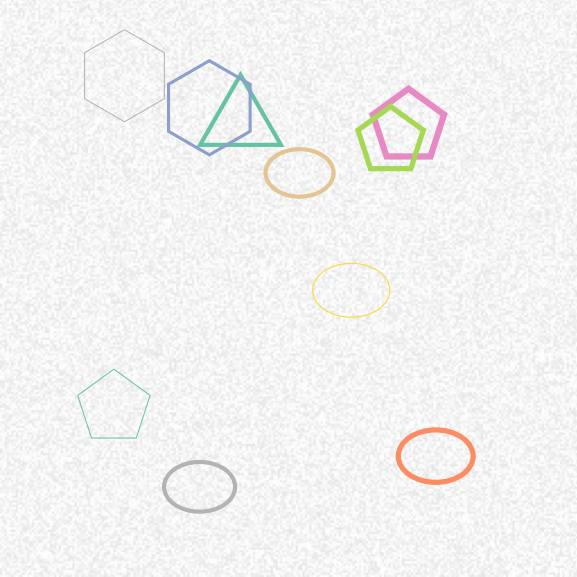[{"shape": "triangle", "thickness": 2, "radius": 0.4, "center": [0.416, 0.789]}, {"shape": "pentagon", "thickness": 0.5, "radius": 0.33, "center": [0.197, 0.294]}, {"shape": "oval", "thickness": 2.5, "radius": 0.32, "center": [0.755, 0.209]}, {"shape": "hexagon", "thickness": 1.5, "radius": 0.41, "center": [0.362, 0.812]}, {"shape": "pentagon", "thickness": 3, "radius": 0.32, "center": [0.707, 0.781]}, {"shape": "pentagon", "thickness": 2.5, "radius": 0.3, "center": [0.676, 0.755]}, {"shape": "oval", "thickness": 0.5, "radius": 0.33, "center": [0.608, 0.497]}, {"shape": "oval", "thickness": 2, "radius": 0.29, "center": [0.519, 0.7]}, {"shape": "oval", "thickness": 2, "radius": 0.31, "center": [0.346, 0.156]}, {"shape": "hexagon", "thickness": 0.5, "radius": 0.4, "center": [0.216, 0.868]}]